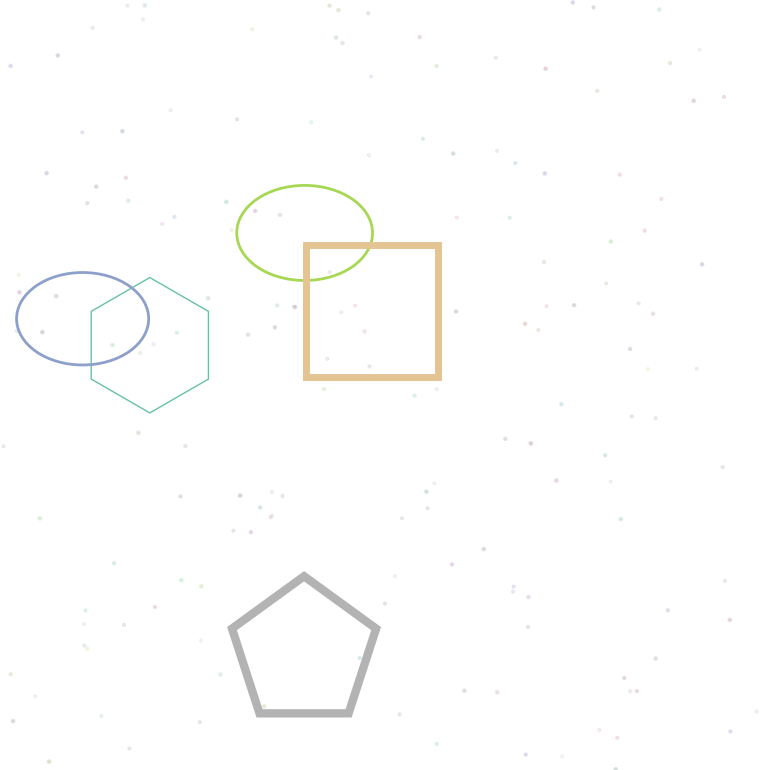[{"shape": "hexagon", "thickness": 0.5, "radius": 0.44, "center": [0.195, 0.552]}, {"shape": "oval", "thickness": 1, "radius": 0.43, "center": [0.107, 0.586]}, {"shape": "oval", "thickness": 1, "radius": 0.44, "center": [0.396, 0.697]}, {"shape": "square", "thickness": 2.5, "radius": 0.43, "center": [0.483, 0.596]}, {"shape": "pentagon", "thickness": 3, "radius": 0.49, "center": [0.395, 0.153]}]